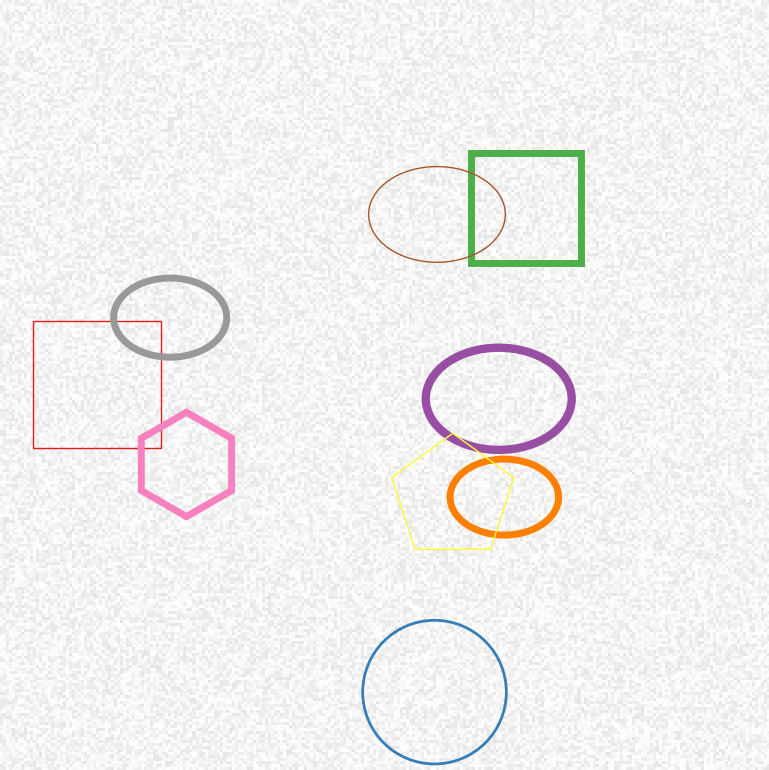[{"shape": "square", "thickness": 0.5, "radius": 0.41, "center": [0.126, 0.501]}, {"shape": "circle", "thickness": 1, "radius": 0.47, "center": [0.564, 0.101]}, {"shape": "square", "thickness": 2.5, "radius": 0.36, "center": [0.684, 0.73]}, {"shape": "oval", "thickness": 3, "radius": 0.47, "center": [0.648, 0.482]}, {"shape": "oval", "thickness": 2.5, "radius": 0.35, "center": [0.655, 0.354]}, {"shape": "pentagon", "thickness": 0.5, "radius": 0.42, "center": [0.588, 0.354]}, {"shape": "oval", "thickness": 0.5, "radius": 0.44, "center": [0.568, 0.722]}, {"shape": "hexagon", "thickness": 2.5, "radius": 0.34, "center": [0.242, 0.397]}, {"shape": "oval", "thickness": 2.5, "radius": 0.37, "center": [0.221, 0.587]}]